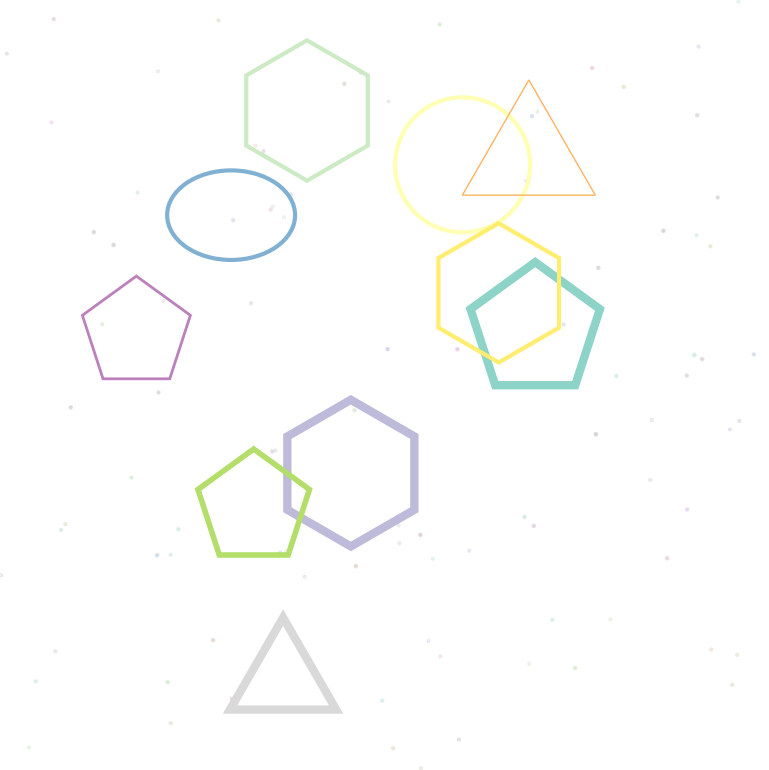[{"shape": "pentagon", "thickness": 3, "radius": 0.44, "center": [0.695, 0.571]}, {"shape": "circle", "thickness": 1.5, "radius": 0.44, "center": [0.601, 0.786]}, {"shape": "hexagon", "thickness": 3, "radius": 0.48, "center": [0.456, 0.386]}, {"shape": "oval", "thickness": 1.5, "radius": 0.42, "center": [0.3, 0.721]}, {"shape": "triangle", "thickness": 0.5, "radius": 0.5, "center": [0.687, 0.796]}, {"shape": "pentagon", "thickness": 2, "radius": 0.38, "center": [0.329, 0.341]}, {"shape": "triangle", "thickness": 3, "radius": 0.4, "center": [0.368, 0.118]}, {"shape": "pentagon", "thickness": 1, "radius": 0.37, "center": [0.177, 0.568]}, {"shape": "hexagon", "thickness": 1.5, "radius": 0.46, "center": [0.399, 0.857]}, {"shape": "hexagon", "thickness": 1.5, "radius": 0.45, "center": [0.648, 0.62]}]